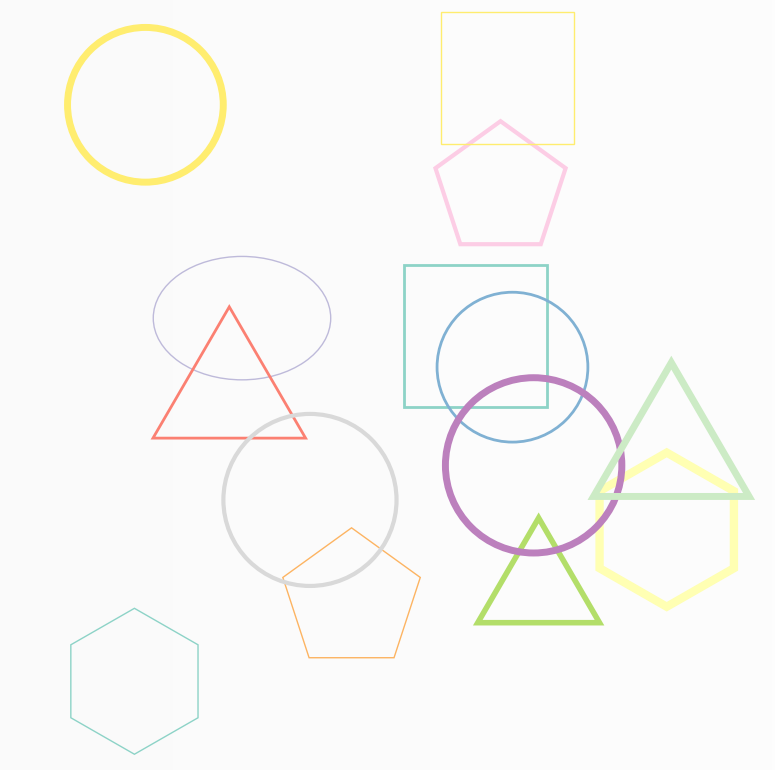[{"shape": "square", "thickness": 1, "radius": 0.46, "center": [0.614, 0.564]}, {"shape": "hexagon", "thickness": 0.5, "radius": 0.47, "center": [0.173, 0.115]}, {"shape": "hexagon", "thickness": 3, "radius": 0.5, "center": [0.86, 0.312]}, {"shape": "oval", "thickness": 0.5, "radius": 0.57, "center": [0.312, 0.587]}, {"shape": "triangle", "thickness": 1, "radius": 0.57, "center": [0.296, 0.488]}, {"shape": "circle", "thickness": 1, "radius": 0.49, "center": [0.661, 0.523]}, {"shape": "pentagon", "thickness": 0.5, "radius": 0.47, "center": [0.454, 0.221]}, {"shape": "triangle", "thickness": 2, "radius": 0.45, "center": [0.695, 0.237]}, {"shape": "pentagon", "thickness": 1.5, "radius": 0.44, "center": [0.646, 0.754]}, {"shape": "circle", "thickness": 1.5, "radius": 0.56, "center": [0.4, 0.351]}, {"shape": "circle", "thickness": 2.5, "radius": 0.57, "center": [0.689, 0.396]}, {"shape": "triangle", "thickness": 2.5, "radius": 0.58, "center": [0.866, 0.413]}, {"shape": "circle", "thickness": 2.5, "radius": 0.5, "center": [0.188, 0.864]}, {"shape": "square", "thickness": 0.5, "radius": 0.43, "center": [0.655, 0.899]}]